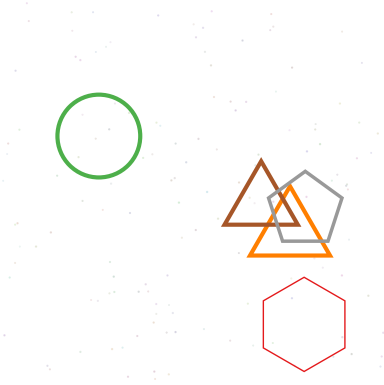[{"shape": "hexagon", "thickness": 1, "radius": 0.61, "center": [0.79, 0.157]}, {"shape": "circle", "thickness": 3, "radius": 0.54, "center": [0.257, 0.647]}, {"shape": "triangle", "thickness": 3, "radius": 0.6, "center": [0.753, 0.396]}, {"shape": "triangle", "thickness": 3, "radius": 0.55, "center": [0.678, 0.471]}, {"shape": "pentagon", "thickness": 2.5, "radius": 0.5, "center": [0.793, 0.455]}]